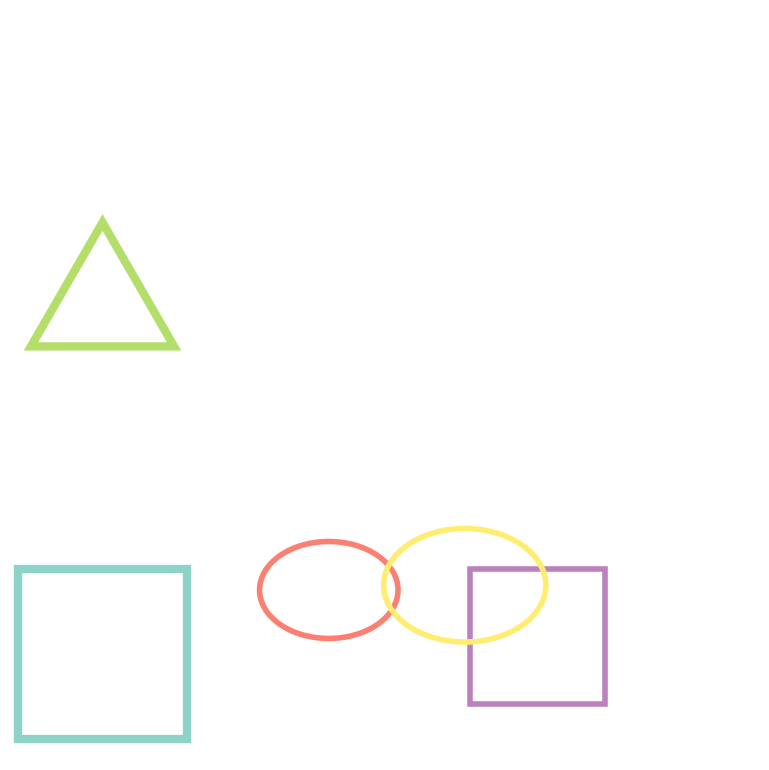[{"shape": "square", "thickness": 3, "radius": 0.55, "center": [0.133, 0.151]}, {"shape": "oval", "thickness": 2, "radius": 0.45, "center": [0.427, 0.234]}, {"shape": "triangle", "thickness": 3, "radius": 0.54, "center": [0.133, 0.604]}, {"shape": "square", "thickness": 2, "radius": 0.44, "center": [0.698, 0.173]}, {"shape": "oval", "thickness": 2, "radius": 0.53, "center": [0.604, 0.24]}]